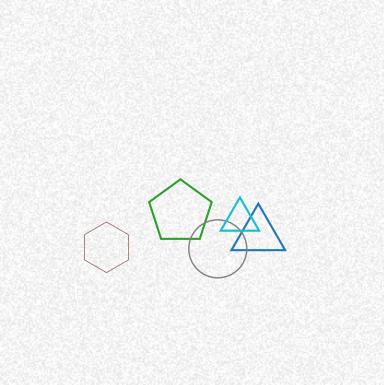[{"shape": "triangle", "thickness": 1.5, "radius": 0.4, "center": [0.671, 0.39]}, {"shape": "pentagon", "thickness": 1.5, "radius": 0.43, "center": [0.469, 0.449]}, {"shape": "hexagon", "thickness": 0.5, "radius": 0.33, "center": [0.277, 0.358]}, {"shape": "circle", "thickness": 1, "radius": 0.38, "center": [0.566, 0.354]}, {"shape": "triangle", "thickness": 1.5, "radius": 0.29, "center": [0.623, 0.43]}]